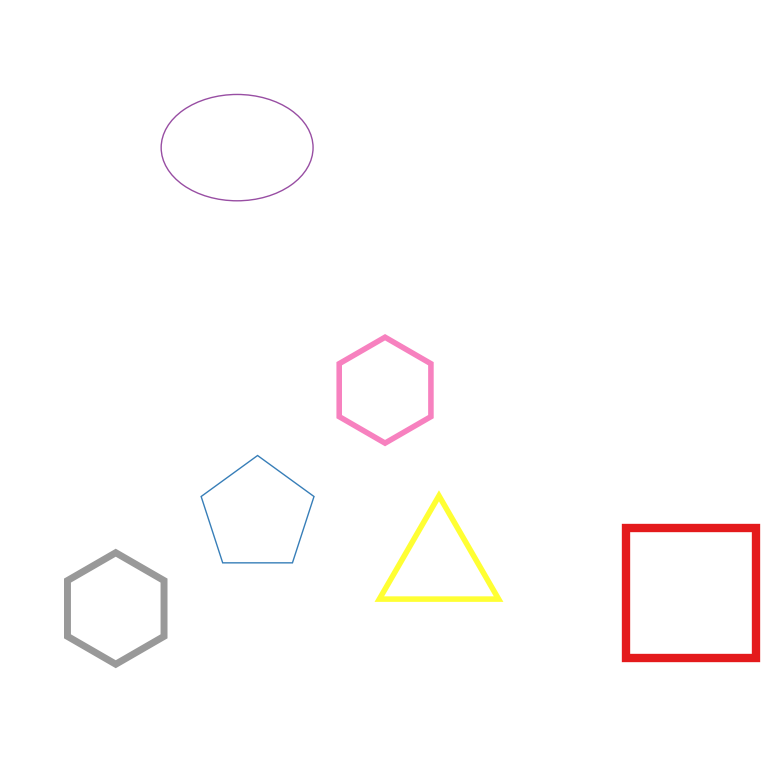[{"shape": "square", "thickness": 3, "radius": 0.42, "center": [0.897, 0.23]}, {"shape": "pentagon", "thickness": 0.5, "radius": 0.39, "center": [0.335, 0.331]}, {"shape": "oval", "thickness": 0.5, "radius": 0.49, "center": [0.308, 0.808]}, {"shape": "triangle", "thickness": 2, "radius": 0.45, "center": [0.57, 0.267]}, {"shape": "hexagon", "thickness": 2, "radius": 0.34, "center": [0.5, 0.493]}, {"shape": "hexagon", "thickness": 2.5, "radius": 0.36, "center": [0.15, 0.21]}]